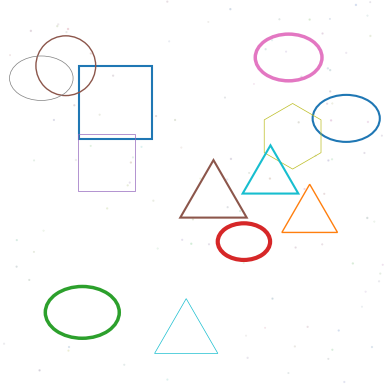[{"shape": "square", "thickness": 1.5, "radius": 0.47, "center": [0.3, 0.735]}, {"shape": "oval", "thickness": 1.5, "radius": 0.44, "center": [0.899, 0.693]}, {"shape": "triangle", "thickness": 1, "radius": 0.42, "center": [0.804, 0.438]}, {"shape": "oval", "thickness": 2.5, "radius": 0.48, "center": [0.214, 0.189]}, {"shape": "oval", "thickness": 3, "radius": 0.34, "center": [0.634, 0.372]}, {"shape": "square", "thickness": 0.5, "radius": 0.37, "center": [0.276, 0.577]}, {"shape": "circle", "thickness": 1, "radius": 0.39, "center": [0.171, 0.829]}, {"shape": "triangle", "thickness": 1.5, "radius": 0.5, "center": [0.554, 0.485]}, {"shape": "oval", "thickness": 2.5, "radius": 0.43, "center": [0.75, 0.851]}, {"shape": "oval", "thickness": 0.5, "radius": 0.41, "center": [0.107, 0.797]}, {"shape": "hexagon", "thickness": 0.5, "radius": 0.43, "center": [0.76, 0.646]}, {"shape": "triangle", "thickness": 1.5, "radius": 0.42, "center": [0.703, 0.539]}, {"shape": "triangle", "thickness": 0.5, "radius": 0.47, "center": [0.484, 0.129]}]